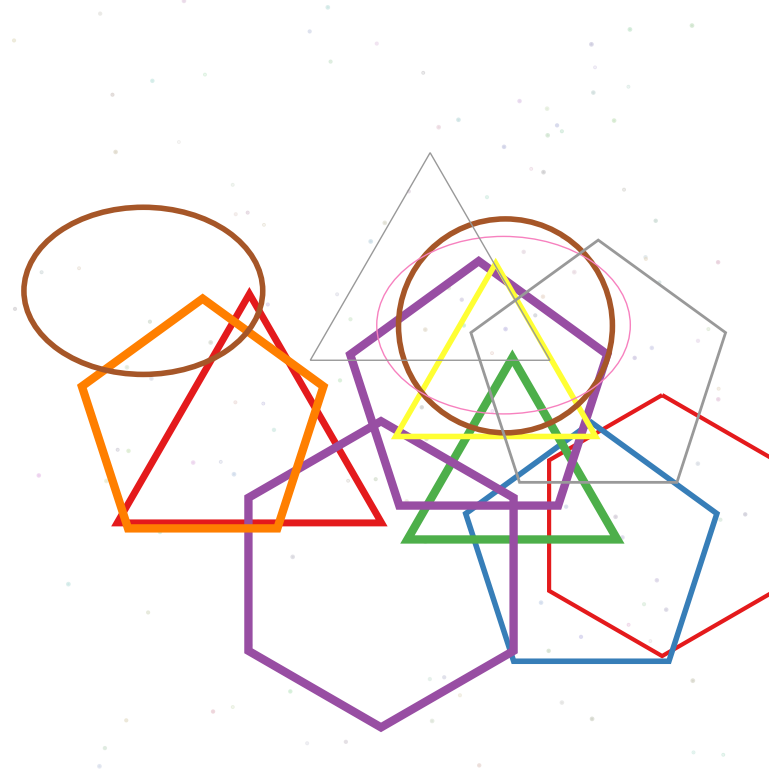[{"shape": "triangle", "thickness": 2.5, "radius": 0.99, "center": [0.324, 0.42]}, {"shape": "hexagon", "thickness": 1.5, "radius": 0.85, "center": [0.86, 0.317]}, {"shape": "pentagon", "thickness": 2, "radius": 0.86, "center": [0.768, 0.28]}, {"shape": "triangle", "thickness": 3, "radius": 0.79, "center": [0.665, 0.378]}, {"shape": "pentagon", "thickness": 3, "radius": 0.88, "center": [0.622, 0.485]}, {"shape": "hexagon", "thickness": 3, "radius": 0.99, "center": [0.495, 0.254]}, {"shape": "pentagon", "thickness": 3, "radius": 0.82, "center": [0.263, 0.447]}, {"shape": "triangle", "thickness": 2, "radius": 0.75, "center": [0.644, 0.508]}, {"shape": "circle", "thickness": 2, "radius": 0.69, "center": [0.656, 0.577]}, {"shape": "oval", "thickness": 2, "radius": 0.78, "center": [0.186, 0.622]}, {"shape": "oval", "thickness": 0.5, "radius": 0.82, "center": [0.654, 0.578]}, {"shape": "triangle", "thickness": 0.5, "radius": 0.9, "center": [0.559, 0.622]}, {"shape": "pentagon", "thickness": 1, "radius": 0.87, "center": [0.777, 0.514]}]